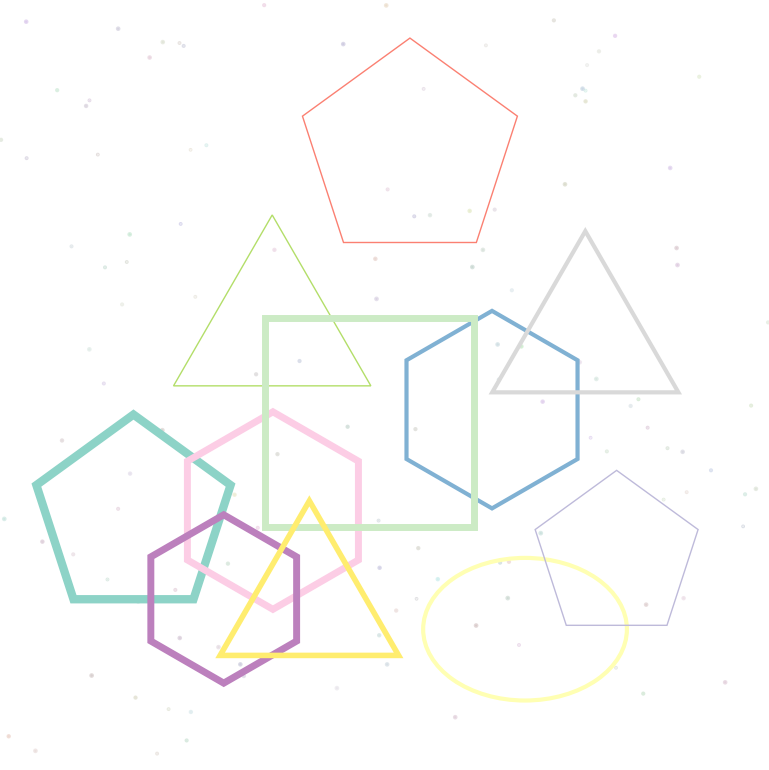[{"shape": "pentagon", "thickness": 3, "radius": 0.66, "center": [0.173, 0.329]}, {"shape": "oval", "thickness": 1.5, "radius": 0.66, "center": [0.682, 0.183]}, {"shape": "pentagon", "thickness": 0.5, "radius": 0.56, "center": [0.801, 0.278]}, {"shape": "pentagon", "thickness": 0.5, "radius": 0.73, "center": [0.532, 0.804]}, {"shape": "hexagon", "thickness": 1.5, "radius": 0.64, "center": [0.639, 0.468]}, {"shape": "triangle", "thickness": 0.5, "radius": 0.74, "center": [0.354, 0.573]}, {"shape": "hexagon", "thickness": 2.5, "radius": 0.64, "center": [0.354, 0.337]}, {"shape": "triangle", "thickness": 1.5, "radius": 0.7, "center": [0.76, 0.56]}, {"shape": "hexagon", "thickness": 2.5, "radius": 0.55, "center": [0.291, 0.222]}, {"shape": "square", "thickness": 2.5, "radius": 0.68, "center": [0.48, 0.451]}, {"shape": "triangle", "thickness": 2, "radius": 0.67, "center": [0.402, 0.216]}]